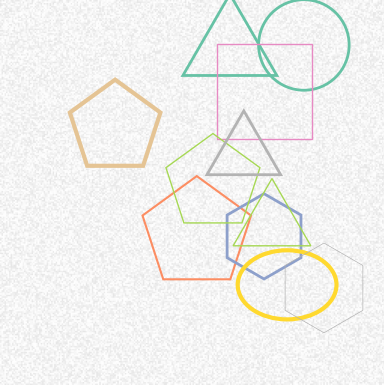[{"shape": "circle", "thickness": 2, "radius": 0.59, "center": [0.789, 0.883]}, {"shape": "triangle", "thickness": 2, "radius": 0.7, "center": [0.597, 0.874]}, {"shape": "pentagon", "thickness": 1.5, "radius": 0.74, "center": [0.511, 0.394]}, {"shape": "hexagon", "thickness": 2, "radius": 0.55, "center": [0.686, 0.386]}, {"shape": "square", "thickness": 1, "radius": 0.62, "center": [0.686, 0.763]}, {"shape": "pentagon", "thickness": 1, "radius": 0.64, "center": [0.553, 0.525]}, {"shape": "triangle", "thickness": 1, "radius": 0.58, "center": [0.706, 0.42]}, {"shape": "oval", "thickness": 3, "radius": 0.64, "center": [0.746, 0.26]}, {"shape": "pentagon", "thickness": 3, "radius": 0.62, "center": [0.299, 0.669]}, {"shape": "triangle", "thickness": 2, "radius": 0.55, "center": [0.633, 0.601]}, {"shape": "hexagon", "thickness": 0.5, "radius": 0.58, "center": [0.842, 0.252]}]